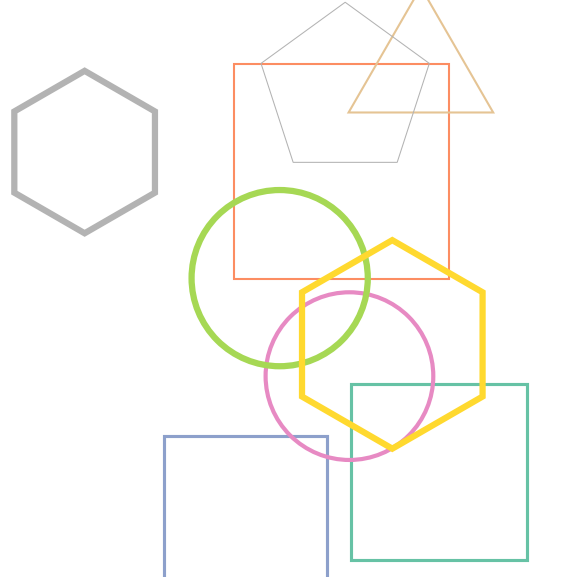[{"shape": "square", "thickness": 1.5, "radius": 0.76, "center": [0.761, 0.182]}, {"shape": "square", "thickness": 1, "radius": 0.93, "center": [0.592, 0.702]}, {"shape": "square", "thickness": 1.5, "radius": 0.71, "center": [0.424, 0.103]}, {"shape": "circle", "thickness": 2, "radius": 0.73, "center": [0.605, 0.348]}, {"shape": "circle", "thickness": 3, "radius": 0.76, "center": [0.484, 0.518]}, {"shape": "hexagon", "thickness": 3, "radius": 0.9, "center": [0.679, 0.403]}, {"shape": "triangle", "thickness": 1, "radius": 0.72, "center": [0.729, 0.877]}, {"shape": "pentagon", "thickness": 0.5, "radius": 0.77, "center": [0.598, 0.842]}, {"shape": "hexagon", "thickness": 3, "radius": 0.7, "center": [0.147, 0.736]}]